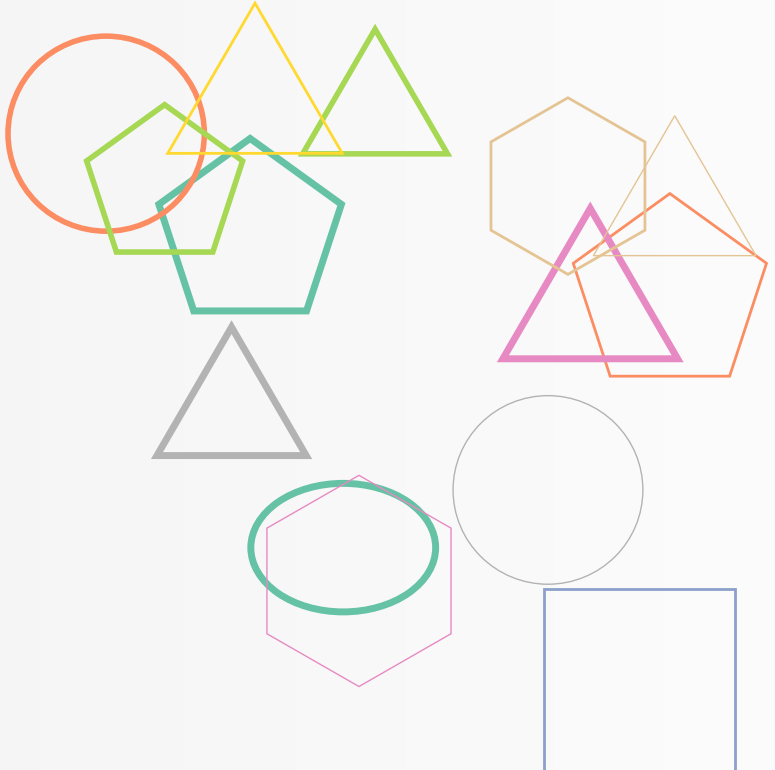[{"shape": "oval", "thickness": 2.5, "radius": 0.6, "center": [0.443, 0.289]}, {"shape": "pentagon", "thickness": 2.5, "radius": 0.62, "center": [0.323, 0.696]}, {"shape": "circle", "thickness": 2, "radius": 0.63, "center": [0.137, 0.826]}, {"shape": "pentagon", "thickness": 1, "radius": 0.66, "center": [0.864, 0.618]}, {"shape": "square", "thickness": 1, "radius": 0.62, "center": [0.825, 0.111]}, {"shape": "hexagon", "thickness": 0.5, "radius": 0.69, "center": [0.463, 0.246]}, {"shape": "triangle", "thickness": 2.5, "radius": 0.65, "center": [0.762, 0.599]}, {"shape": "pentagon", "thickness": 2, "radius": 0.53, "center": [0.212, 0.758]}, {"shape": "triangle", "thickness": 2, "radius": 0.54, "center": [0.484, 0.854]}, {"shape": "triangle", "thickness": 1, "radius": 0.65, "center": [0.329, 0.866]}, {"shape": "hexagon", "thickness": 1, "radius": 0.57, "center": [0.733, 0.758]}, {"shape": "triangle", "thickness": 0.5, "radius": 0.61, "center": [0.871, 0.729]}, {"shape": "triangle", "thickness": 2.5, "radius": 0.56, "center": [0.299, 0.464]}, {"shape": "circle", "thickness": 0.5, "radius": 0.61, "center": [0.707, 0.364]}]